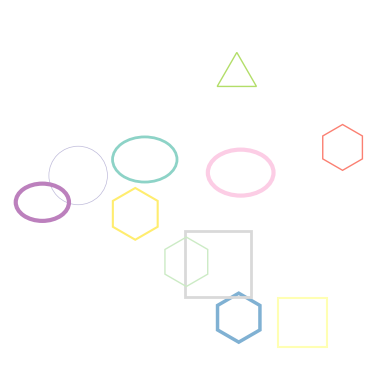[{"shape": "oval", "thickness": 2, "radius": 0.42, "center": [0.376, 0.586]}, {"shape": "square", "thickness": 1.5, "radius": 0.32, "center": [0.786, 0.162]}, {"shape": "circle", "thickness": 0.5, "radius": 0.38, "center": [0.203, 0.544]}, {"shape": "hexagon", "thickness": 1, "radius": 0.3, "center": [0.89, 0.617]}, {"shape": "hexagon", "thickness": 2.5, "radius": 0.32, "center": [0.62, 0.175]}, {"shape": "triangle", "thickness": 1, "radius": 0.29, "center": [0.615, 0.805]}, {"shape": "oval", "thickness": 3, "radius": 0.43, "center": [0.625, 0.552]}, {"shape": "square", "thickness": 2, "radius": 0.43, "center": [0.566, 0.315]}, {"shape": "oval", "thickness": 3, "radius": 0.35, "center": [0.11, 0.475]}, {"shape": "hexagon", "thickness": 1, "radius": 0.32, "center": [0.484, 0.32]}, {"shape": "hexagon", "thickness": 1.5, "radius": 0.34, "center": [0.351, 0.445]}]